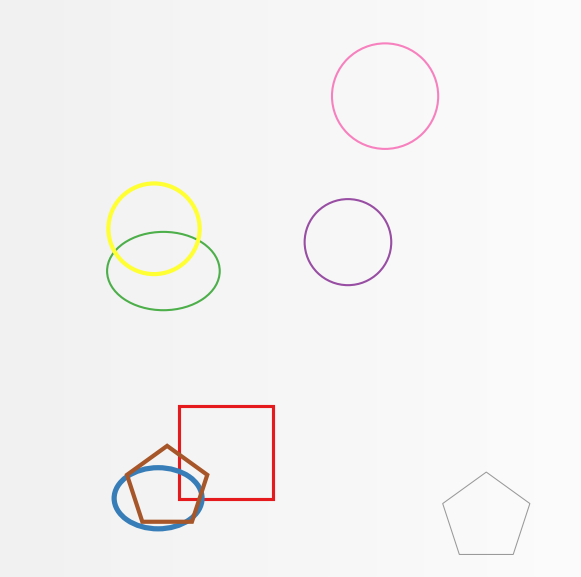[{"shape": "square", "thickness": 1.5, "radius": 0.4, "center": [0.389, 0.215]}, {"shape": "oval", "thickness": 2.5, "radius": 0.38, "center": [0.272, 0.136]}, {"shape": "oval", "thickness": 1, "radius": 0.48, "center": [0.281, 0.53]}, {"shape": "circle", "thickness": 1, "radius": 0.37, "center": [0.599, 0.58]}, {"shape": "circle", "thickness": 2, "radius": 0.39, "center": [0.265, 0.603]}, {"shape": "pentagon", "thickness": 2, "radius": 0.36, "center": [0.288, 0.154]}, {"shape": "circle", "thickness": 1, "radius": 0.46, "center": [0.663, 0.833]}, {"shape": "pentagon", "thickness": 0.5, "radius": 0.39, "center": [0.837, 0.103]}]